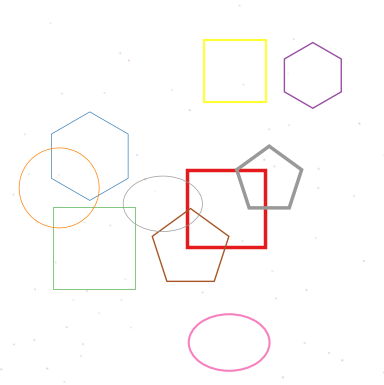[{"shape": "square", "thickness": 2.5, "radius": 0.5, "center": [0.587, 0.457]}, {"shape": "hexagon", "thickness": 0.5, "radius": 0.58, "center": [0.233, 0.594]}, {"shape": "square", "thickness": 0.5, "radius": 0.53, "center": [0.244, 0.357]}, {"shape": "hexagon", "thickness": 1, "radius": 0.43, "center": [0.813, 0.804]}, {"shape": "circle", "thickness": 0.5, "radius": 0.52, "center": [0.154, 0.512]}, {"shape": "square", "thickness": 1.5, "radius": 0.4, "center": [0.61, 0.814]}, {"shape": "pentagon", "thickness": 1, "radius": 0.52, "center": [0.495, 0.354]}, {"shape": "oval", "thickness": 1.5, "radius": 0.52, "center": [0.595, 0.11]}, {"shape": "pentagon", "thickness": 2.5, "radius": 0.44, "center": [0.699, 0.532]}, {"shape": "oval", "thickness": 0.5, "radius": 0.51, "center": [0.423, 0.471]}]